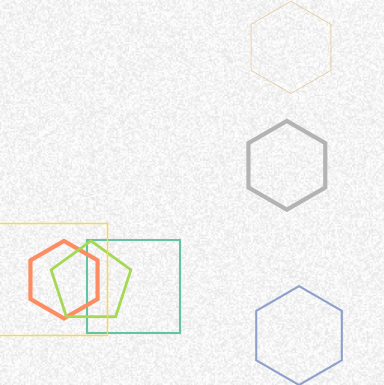[{"shape": "square", "thickness": 1.5, "radius": 0.61, "center": [0.348, 0.256]}, {"shape": "hexagon", "thickness": 3, "radius": 0.5, "center": [0.166, 0.273]}, {"shape": "hexagon", "thickness": 1.5, "radius": 0.64, "center": [0.777, 0.128]}, {"shape": "pentagon", "thickness": 2, "radius": 0.54, "center": [0.236, 0.265]}, {"shape": "square", "thickness": 1, "radius": 0.72, "center": [0.132, 0.276]}, {"shape": "hexagon", "thickness": 0.5, "radius": 0.6, "center": [0.756, 0.877]}, {"shape": "hexagon", "thickness": 3, "radius": 0.58, "center": [0.745, 0.571]}]